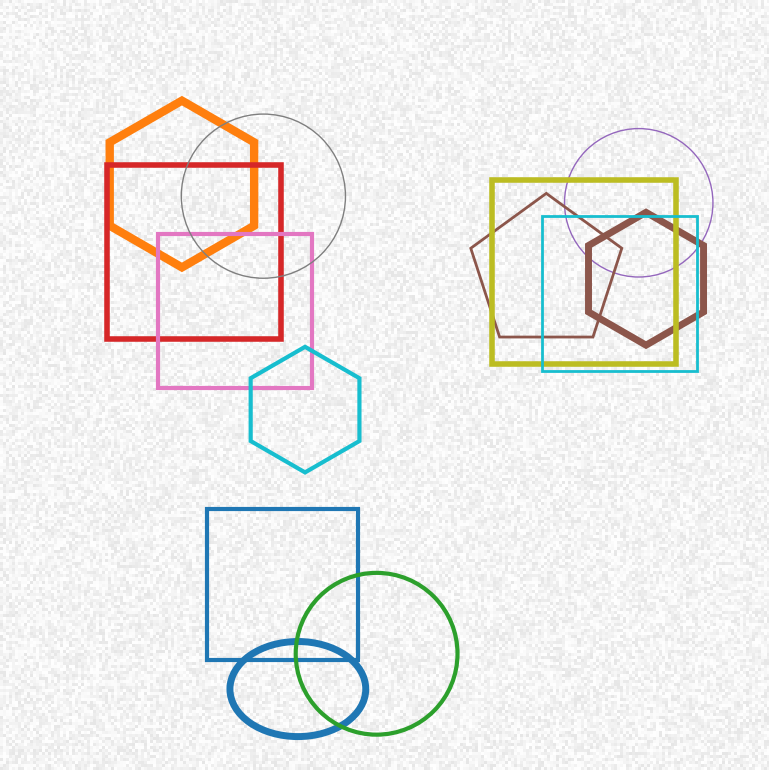[{"shape": "oval", "thickness": 2.5, "radius": 0.44, "center": [0.387, 0.105]}, {"shape": "square", "thickness": 1.5, "radius": 0.49, "center": [0.367, 0.241]}, {"shape": "hexagon", "thickness": 3, "radius": 0.54, "center": [0.236, 0.761]}, {"shape": "circle", "thickness": 1.5, "radius": 0.53, "center": [0.489, 0.151]}, {"shape": "square", "thickness": 2, "radius": 0.57, "center": [0.252, 0.673]}, {"shape": "circle", "thickness": 0.5, "radius": 0.48, "center": [0.83, 0.737]}, {"shape": "pentagon", "thickness": 1, "radius": 0.52, "center": [0.709, 0.646]}, {"shape": "hexagon", "thickness": 2.5, "radius": 0.43, "center": [0.839, 0.638]}, {"shape": "square", "thickness": 1.5, "radius": 0.5, "center": [0.305, 0.596]}, {"shape": "circle", "thickness": 0.5, "radius": 0.53, "center": [0.342, 0.745]}, {"shape": "square", "thickness": 2, "radius": 0.6, "center": [0.758, 0.647]}, {"shape": "square", "thickness": 1, "radius": 0.5, "center": [0.805, 0.619]}, {"shape": "hexagon", "thickness": 1.5, "radius": 0.41, "center": [0.396, 0.468]}]